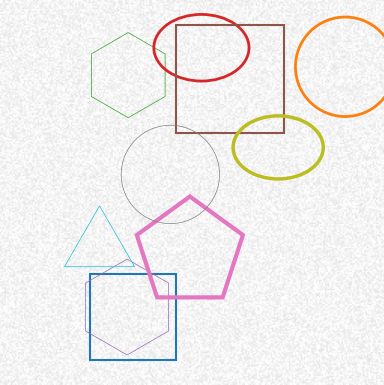[{"shape": "square", "thickness": 1.5, "radius": 0.56, "center": [0.345, 0.177]}, {"shape": "circle", "thickness": 2, "radius": 0.65, "center": [0.897, 0.827]}, {"shape": "hexagon", "thickness": 0.5, "radius": 0.55, "center": [0.333, 0.805]}, {"shape": "oval", "thickness": 2, "radius": 0.62, "center": [0.523, 0.876]}, {"shape": "hexagon", "thickness": 0.5, "radius": 0.62, "center": [0.33, 0.203]}, {"shape": "square", "thickness": 1.5, "radius": 0.7, "center": [0.598, 0.794]}, {"shape": "pentagon", "thickness": 3, "radius": 0.72, "center": [0.493, 0.345]}, {"shape": "circle", "thickness": 0.5, "radius": 0.64, "center": [0.443, 0.547]}, {"shape": "oval", "thickness": 2.5, "radius": 0.59, "center": [0.723, 0.617]}, {"shape": "triangle", "thickness": 0.5, "radius": 0.53, "center": [0.259, 0.36]}]